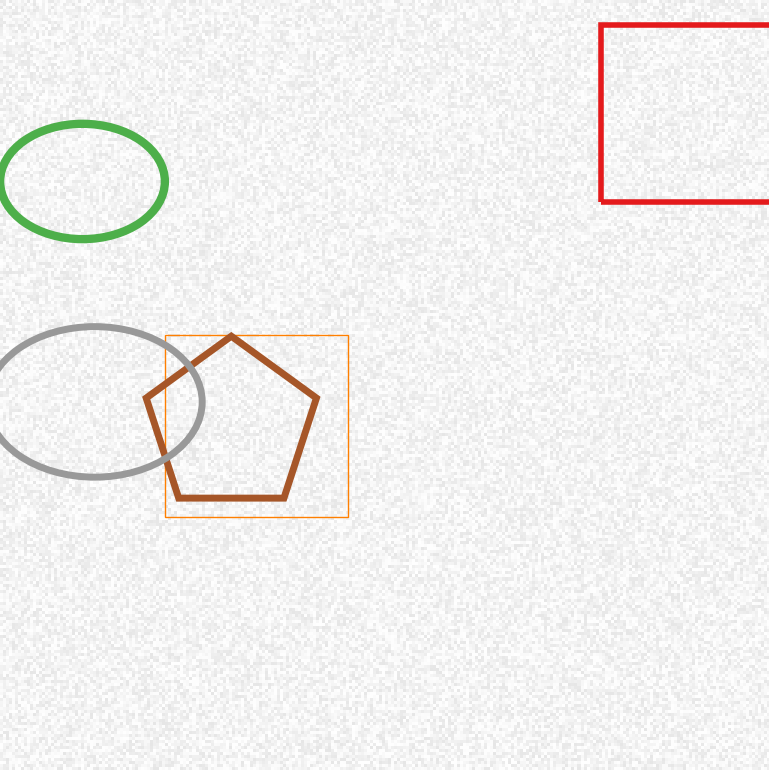[{"shape": "square", "thickness": 2, "radius": 0.58, "center": [0.896, 0.852]}, {"shape": "oval", "thickness": 3, "radius": 0.53, "center": [0.107, 0.764]}, {"shape": "square", "thickness": 0.5, "radius": 0.59, "center": [0.334, 0.447]}, {"shape": "pentagon", "thickness": 2.5, "radius": 0.58, "center": [0.3, 0.447]}, {"shape": "oval", "thickness": 2.5, "radius": 0.7, "center": [0.123, 0.478]}]